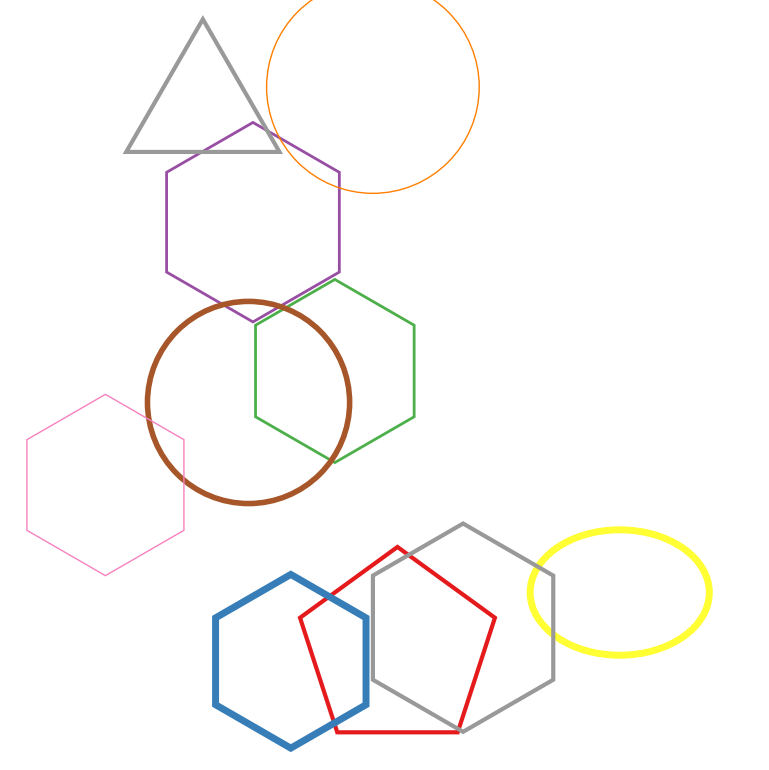[{"shape": "pentagon", "thickness": 1.5, "radius": 0.67, "center": [0.516, 0.157]}, {"shape": "hexagon", "thickness": 2.5, "radius": 0.56, "center": [0.378, 0.141]}, {"shape": "hexagon", "thickness": 1, "radius": 0.59, "center": [0.435, 0.518]}, {"shape": "hexagon", "thickness": 1, "radius": 0.65, "center": [0.329, 0.711]}, {"shape": "circle", "thickness": 0.5, "radius": 0.69, "center": [0.484, 0.887]}, {"shape": "oval", "thickness": 2.5, "radius": 0.58, "center": [0.805, 0.23]}, {"shape": "circle", "thickness": 2, "radius": 0.66, "center": [0.323, 0.477]}, {"shape": "hexagon", "thickness": 0.5, "radius": 0.59, "center": [0.137, 0.37]}, {"shape": "hexagon", "thickness": 1.5, "radius": 0.68, "center": [0.601, 0.185]}, {"shape": "triangle", "thickness": 1.5, "radius": 0.57, "center": [0.263, 0.86]}]